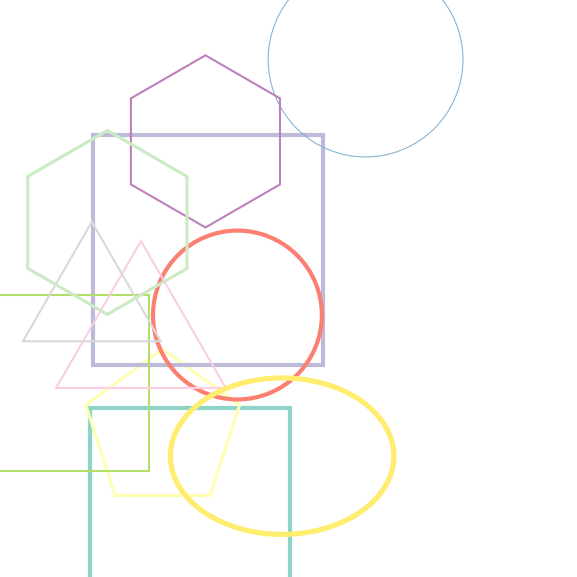[{"shape": "square", "thickness": 2, "radius": 0.87, "center": [0.329, 0.119]}, {"shape": "pentagon", "thickness": 1.5, "radius": 0.7, "center": [0.282, 0.254]}, {"shape": "square", "thickness": 2, "radius": 1.0, "center": [0.361, 0.567]}, {"shape": "circle", "thickness": 2, "radius": 0.73, "center": [0.411, 0.454]}, {"shape": "circle", "thickness": 0.5, "radius": 0.84, "center": [0.633, 0.896]}, {"shape": "square", "thickness": 1, "radius": 0.76, "center": [0.106, 0.336]}, {"shape": "triangle", "thickness": 1, "radius": 0.85, "center": [0.244, 0.412]}, {"shape": "triangle", "thickness": 1, "radius": 0.69, "center": [0.159, 0.477]}, {"shape": "hexagon", "thickness": 1, "radius": 0.75, "center": [0.356, 0.754]}, {"shape": "hexagon", "thickness": 1.5, "radius": 0.8, "center": [0.186, 0.614]}, {"shape": "oval", "thickness": 2.5, "radius": 0.97, "center": [0.489, 0.209]}]